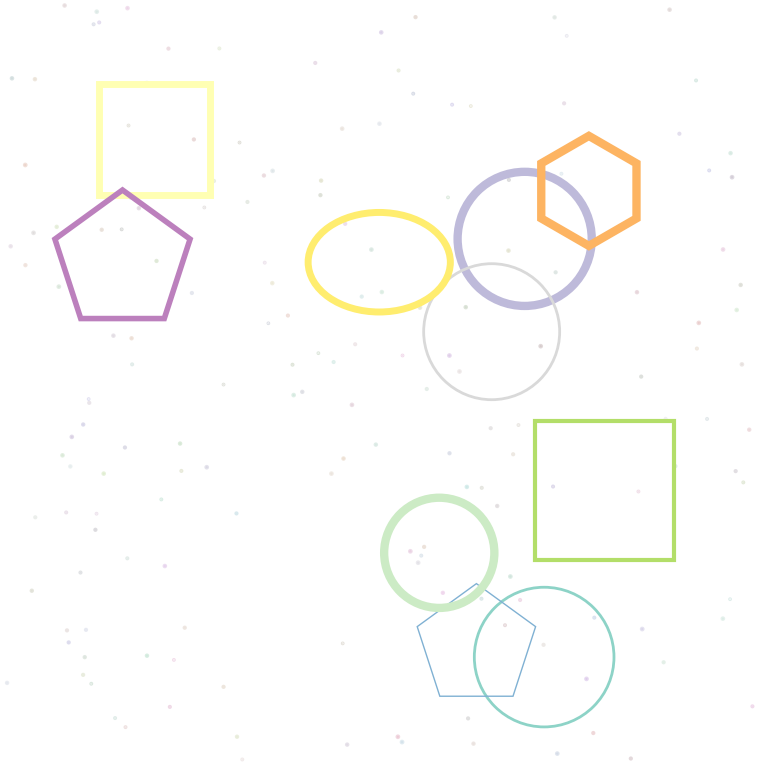[{"shape": "circle", "thickness": 1, "radius": 0.45, "center": [0.707, 0.147]}, {"shape": "square", "thickness": 2.5, "radius": 0.36, "center": [0.2, 0.819]}, {"shape": "circle", "thickness": 3, "radius": 0.44, "center": [0.681, 0.69]}, {"shape": "pentagon", "thickness": 0.5, "radius": 0.4, "center": [0.619, 0.161]}, {"shape": "hexagon", "thickness": 3, "radius": 0.36, "center": [0.765, 0.752]}, {"shape": "square", "thickness": 1.5, "radius": 0.45, "center": [0.785, 0.363]}, {"shape": "circle", "thickness": 1, "radius": 0.44, "center": [0.639, 0.569]}, {"shape": "pentagon", "thickness": 2, "radius": 0.46, "center": [0.159, 0.661]}, {"shape": "circle", "thickness": 3, "radius": 0.36, "center": [0.57, 0.282]}, {"shape": "oval", "thickness": 2.5, "radius": 0.46, "center": [0.493, 0.659]}]